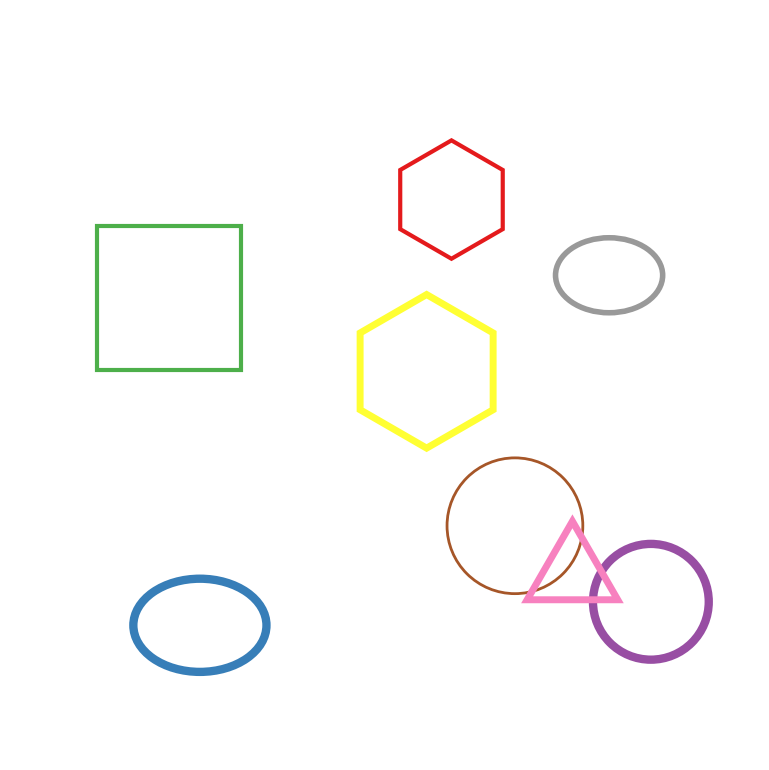[{"shape": "hexagon", "thickness": 1.5, "radius": 0.38, "center": [0.586, 0.741]}, {"shape": "oval", "thickness": 3, "radius": 0.43, "center": [0.26, 0.188]}, {"shape": "square", "thickness": 1.5, "radius": 0.47, "center": [0.22, 0.613]}, {"shape": "circle", "thickness": 3, "radius": 0.38, "center": [0.845, 0.218]}, {"shape": "hexagon", "thickness": 2.5, "radius": 0.5, "center": [0.554, 0.518]}, {"shape": "circle", "thickness": 1, "radius": 0.44, "center": [0.669, 0.317]}, {"shape": "triangle", "thickness": 2.5, "radius": 0.34, "center": [0.743, 0.255]}, {"shape": "oval", "thickness": 2, "radius": 0.35, "center": [0.791, 0.643]}]